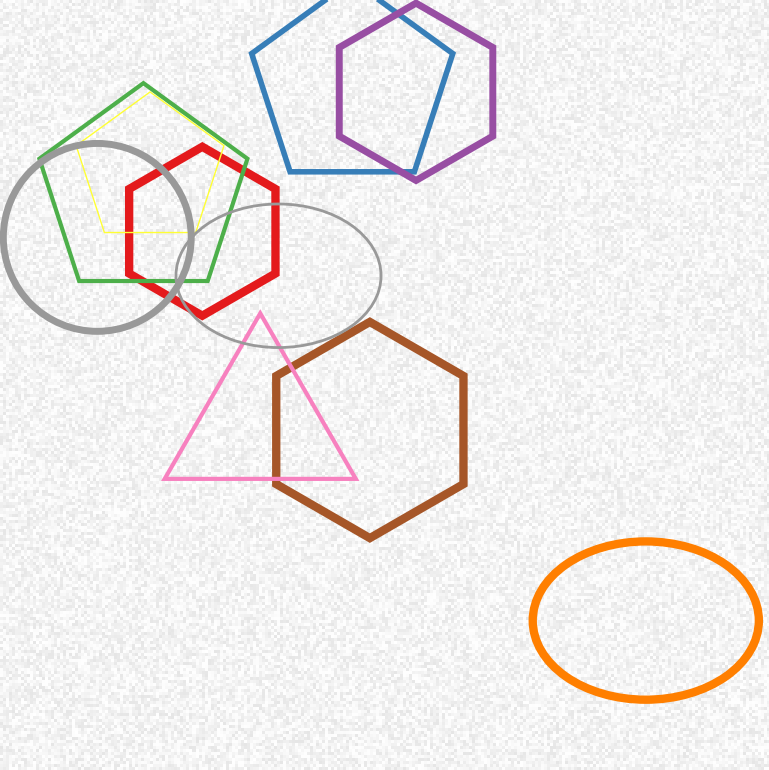[{"shape": "hexagon", "thickness": 3, "radius": 0.55, "center": [0.263, 0.7]}, {"shape": "pentagon", "thickness": 2, "radius": 0.69, "center": [0.457, 0.888]}, {"shape": "pentagon", "thickness": 1.5, "radius": 0.71, "center": [0.186, 0.75]}, {"shape": "hexagon", "thickness": 2.5, "radius": 0.58, "center": [0.54, 0.881]}, {"shape": "oval", "thickness": 3, "radius": 0.73, "center": [0.839, 0.194]}, {"shape": "pentagon", "thickness": 0.5, "radius": 0.5, "center": [0.195, 0.78]}, {"shape": "hexagon", "thickness": 3, "radius": 0.7, "center": [0.48, 0.442]}, {"shape": "triangle", "thickness": 1.5, "radius": 0.72, "center": [0.338, 0.45]}, {"shape": "oval", "thickness": 1, "radius": 0.67, "center": [0.362, 0.642]}, {"shape": "circle", "thickness": 2.5, "radius": 0.61, "center": [0.126, 0.692]}]